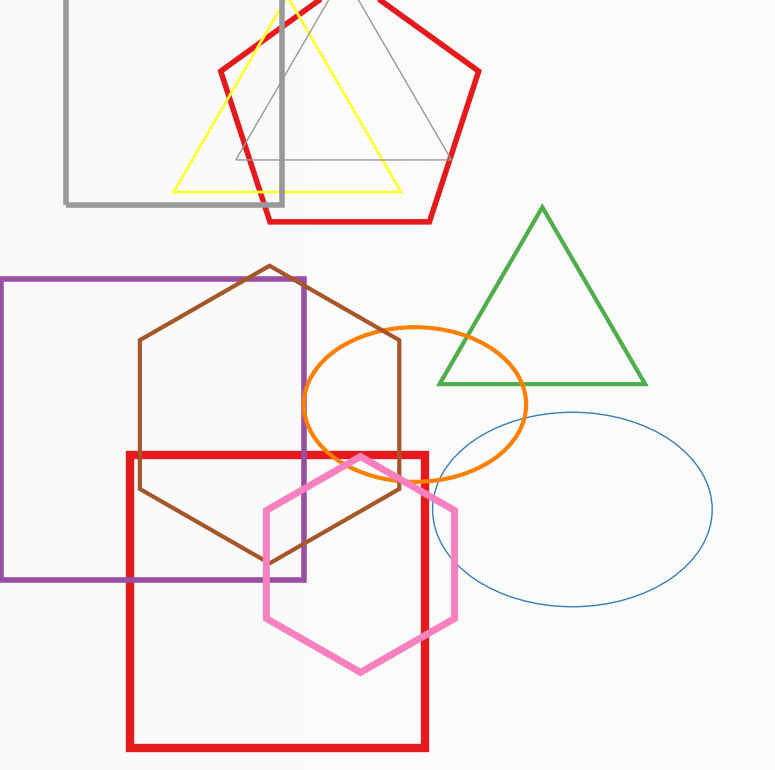[{"shape": "square", "thickness": 3, "radius": 0.95, "center": [0.358, 0.219]}, {"shape": "pentagon", "thickness": 2, "radius": 0.87, "center": [0.451, 0.853]}, {"shape": "oval", "thickness": 0.5, "radius": 0.9, "center": [0.739, 0.338]}, {"shape": "triangle", "thickness": 1.5, "radius": 0.77, "center": [0.7, 0.578]}, {"shape": "square", "thickness": 2, "radius": 0.98, "center": [0.197, 0.442]}, {"shape": "oval", "thickness": 1.5, "radius": 0.72, "center": [0.535, 0.475]}, {"shape": "triangle", "thickness": 1, "radius": 0.85, "center": [0.371, 0.835]}, {"shape": "hexagon", "thickness": 1.5, "radius": 0.97, "center": [0.348, 0.462]}, {"shape": "hexagon", "thickness": 2.5, "radius": 0.7, "center": [0.465, 0.267]}, {"shape": "square", "thickness": 2, "radius": 0.7, "center": [0.224, 0.873]}, {"shape": "triangle", "thickness": 0.5, "radius": 0.8, "center": [0.443, 0.873]}]